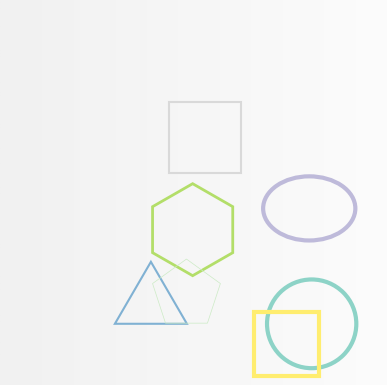[{"shape": "circle", "thickness": 3, "radius": 0.58, "center": [0.804, 0.159]}, {"shape": "oval", "thickness": 3, "radius": 0.6, "center": [0.798, 0.459]}, {"shape": "triangle", "thickness": 1.5, "radius": 0.54, "center": [0.389, 0.213]}, {"shape": "hexagon", "thickness": 2, "radius": 0.6, "center": [0.497, 0.403]}, {"shape": "square", "thickness": 1.5, "radius": 0.46, "center": [0.53, 0.644]}, {"shape": "pentagon", "thickness": 0.5, "radius": 0.46, "center": [0.481, 0.235]}, {"shape": "square", "thickness": 3, "radius": 0.42, "center": [0.74, 0.106]}]